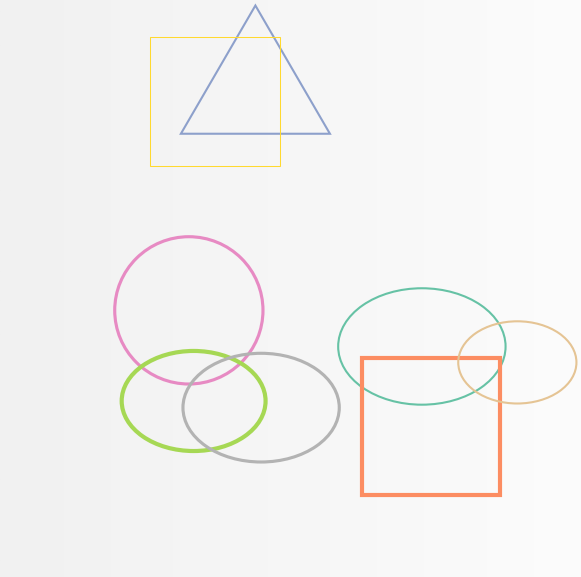[{"shape": "oval", "thickness": 1, "radius": 0.72, "center": [0.726, 0.399]}, {"shape": "square", "thickness": 2, "radius": 0.59, "center": [0.742, 0.261]}, {"shape": "triangle", "thickness": 1, "radius": 0.74, "center": [0.439, 0.842]}, {"shape": "circle", "thickness": 1.5, "radius": 0.64, "center": [0.325, 0.462]}, {"shape": "oval", "thickness": 2, "radius": 0.62, "center": [0.333, 0.305]}, {"shape": "square", "thickness": 0.5, "radius": 0.56, "center": [0.37, 0.823]}, {"shape": "oval", "thickness": 1, "radius": 0.51, "center": [0.89, 0.372]}, {"shape": "oval", "thickness": 1.5, "radius": 0.67, "center": [0.449, 0.293]}]